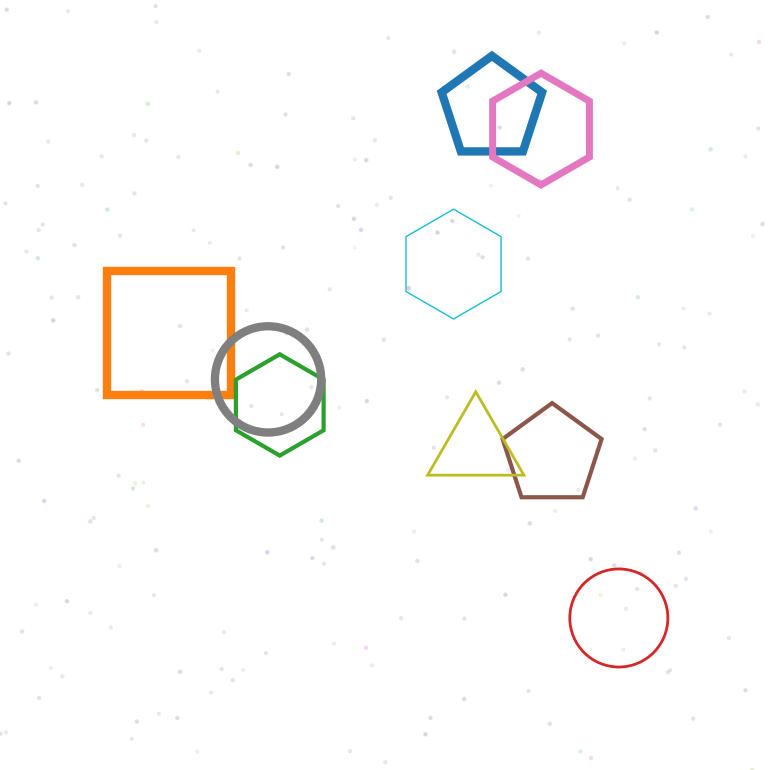[{"shape": "pentagon", "thickness": 3, "radius": 0.34, "center": [0.639, 0.859]}, {"shape": "square", "thickness": 3, "radius": 0.4, "center": [0.219, 0.568]}, {"shape": "hexagon", "thickness": 1.5, "radius": 0.33, "center": [0.363, 0.474]}, {"shape": "circle", "thickness": 1, "radius": 0.32, "center": [0.804, 0.197]}, {"shape": "pentagon", "thickness": 1.5, "radius": 0.34, "center": [0.717, 0.409]}, {"shape": "hexagon", "thickness": 2.5, "radius": 0.36, "center": [0.703, 0.832]}, {"shape": "circle", "thickness": 3, "radius": 0.34, "center": [0.348, 0.507]}, {"shape": "triangle", "thickness": 1, "radius": 0.36, "center": [0.618, 0.419]}, {"shape": "hexagon", "thickness": 0.5, "radius": 0.36, "center": [0.589, 0.657]}]